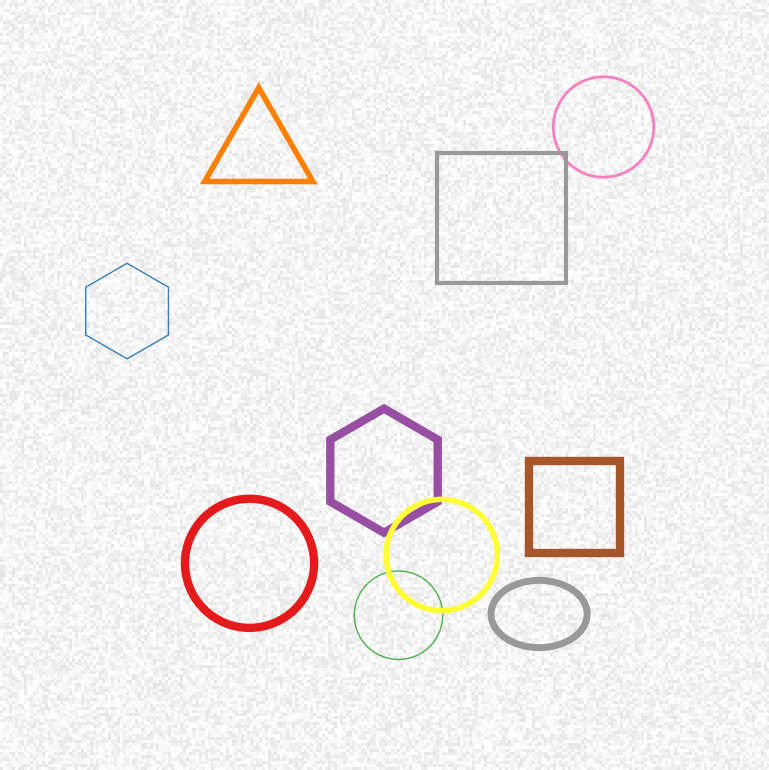[{"shape": "circle", "thickness": 3, "radius": 0.42, "center": [0.324, 0.268]}, {"shape": "hexagon", "thickness": 0.5, "radius": 0.31, "center": [0.165, 0.596]}, {"shape": "circle", "thickness": 0.5, "radius": 0.29, "center": [0.518, 0.201]}, {"shape": "hexagon", "thickness": 3, "radius": 0.4, "center": [0.499, 0.389]}, {"shape": "triangle", "thickness": 2, "radius": 0.41, "center": [0.336, 0.805]}, {"shape": "circle", "thickness": 2, "radius": 0.36, "center": [0.574, 0.279]}, {"shape": "square", "thickness": 3, "radius": 0.3, "center": [0.746, 0.341]}, {"shape": "circle", "thickness": 1, "radius": 0.33, "center": [0.784, 0.835]}, {"shape": "square", "thickness": 1.5, "radius": 0.42, "center": [0.651, 0.717]}, {"shape": "oval", "thickness": 2.5, "radius": 0.31, "center": [0.7, 0.203]}]